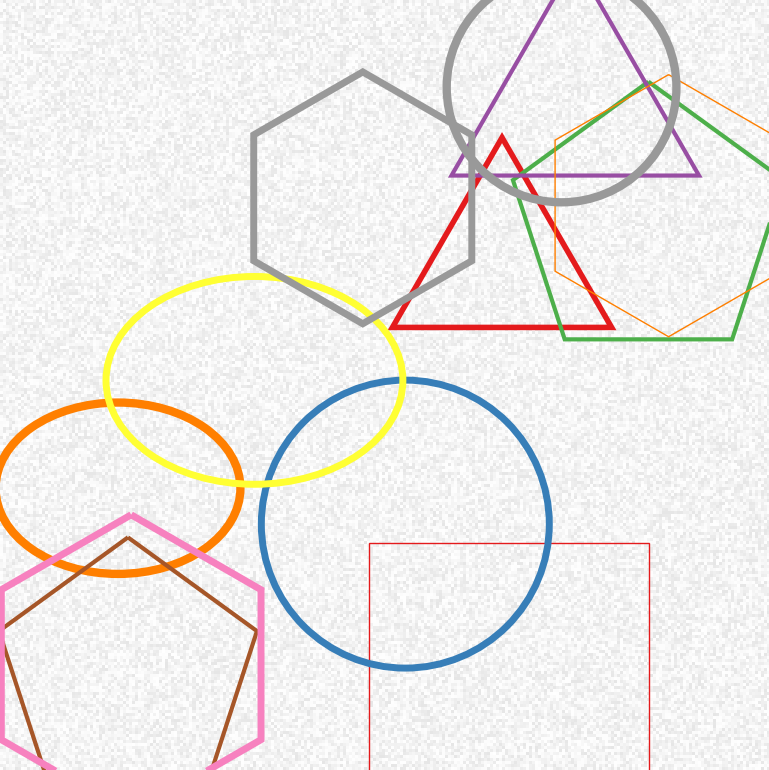[{"shape": "triangle", "thickness": 2, "radius": 0.82, "center": [0.652, 0.657]}, {"shape": "square", "thickness": 0.5, "radius": 0.91, "center": [0.661, 0.112]}, {"shape": "circle", "thickness": 2.5, "radius": 0.93, "center": [0.526, 0.319]}, {"shape": "pentagon", "thickness": 1.5, "radius": 0.92, "center": [0.842, 0.709]}, {"shape": "triangle", "thickness": 1.5, "radius": 0.93, "center": [0.747, 0.865]}, {"shape": "hexagon", "thickness": 0.5, "radius": 0.85, "center": [0.868, 0.733]}, {"shape": "oval", "thickness": 3, "radius": 0.79, "center": [0.153, 0.366]}, {"shape": "oval", "thickness": 2.5, "radius": 0.96, "center": [0.33, 0.506]}, {"shape": "pentagon", "thickness": 1.5, "radius": 0.88, "center": [0.166, 0.126]}, {"shape": "hexagon", "thickness": 2.5, "radius": 0.97, "center": [0.17, 0.137]}, {"shape": "circle", "thickness": 3, "radius": 0.75, "center": [0.729, 0.886]}, {"shape": "hexagon", "thickness": 2.5, "radius": 0.82, "center": [0.471, 0.743]}]